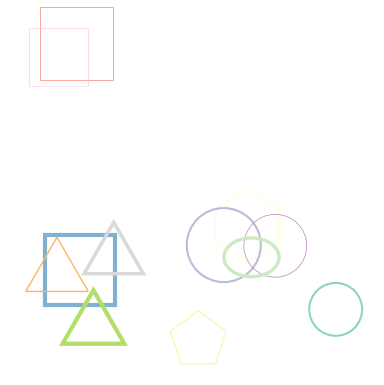[{"shape": "circle", "thickness": 1.5, "radius": 0.34, "center": [0.872, 0.196]}, {"shape": "hexagon", "thickness": 0.5, "radius": 0.47, "center": [0.642, 0.414]}, {"shape": "circle", "thickness": 1.5, "radius": 0.48, "center": [0.581, 0.363]}, {"shape": "square", "thickness": 0.5, "radius": 0.47, "center": [0.199, 0.886]}, {"shape": "square", "thickness": 3, "radius": 0.46, "center": [0.208, 0.298]}, {"shape": "triangle", "thickness": 1, "radius": 0.47, "center": [0.148, 0.29]}, {"shape": "triangle", "thickness": 3, "radius": 0.46, "center": [0.243, 0.154]}, {"shape": "square", "thickness": 0.5, "radius": 0.38, "center": [0.152, 0.852]}, {"shape": "triangle", "thickness": 2.5, "radius": 0.44, "center": [0.295, 0.334]}, {"shape": "circle", "thickness": 0.5, "radius": 0.41, "center": [0.715, 0.362]}, {"shape": "oval", "thickness": 2.5, "radius": 0.36, "center": [0.653, 0.332]}, {"shape": "pentagon", "thickness": 0.5, "radius": 0.38, "center": [0.515, 0.116]}]